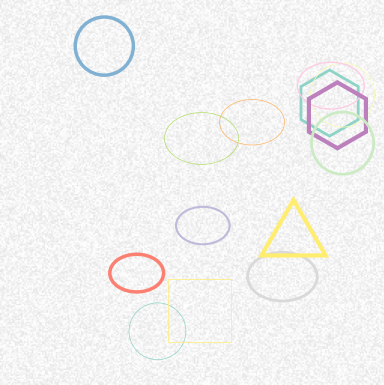[{"shape": "circle", "thickness": 0.5, "radius": 0.37, "center": [0.409, 0.14]}, {"shape": "hexagon", "thickness": 2, "radius": 0.43, "center": [0.856, 0.732]}, {"shape": "circle", "thickness": 0.5, "radius": 0.42, "center": [0.89, 0.753]}, {"shape": "oval", "thickness": 1.5, "radius": 0.35, "center": [0.527, 0.414]}, {"shape": "oval", "thickness": 2.5, "radius": 0.35, "center": [0.355, 0.291]}, {"shape": "circle", "thickness": 2.5, "radius": 0.38, "center": [0.271, 0.88]}, {"shape": "oval", "thickness": 0.5, "radius": 0.42, "center": [0.655, 0.683]}, {"shape": "oval", "thickness": 0.5, "radius": 0.48, "center": [0.523, 0.64]}, {"shape": "oval", "thickness": 1, "radius": 0.43, "center": [0.859, 0.778]}, {"shape": "oval", "thickness": 2, "radius": 0.45, "center": [0.733, 0.282]}, {"shape": "hexagon", "thickness": 3, "radius": 0.43, "center": [0.876, 0.701]}, {"shape": "circle", "thickness": 2, "radius": 0.4, "center": [0.89, 0.628]}, {"shape": "triangle", "thickness": 3, "radius": 0.48, "center": [0.763, 0.385]}, {"shape": "square", "thickness": 0.5, "radius": 0.41, "center": [0.518, 0.194]}]